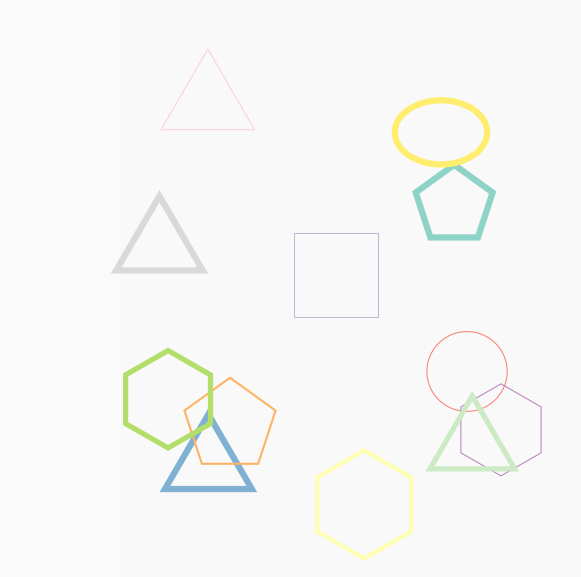[{"shape": "pentagon", "thickness": 3, "radius": 0.35, "center": [0.781, 0.644]}, {"shape": "hexagon", "thickness": 2, "radius": 0.47, "center": [0.627, 0.126]}, {"shape": "square", "thickness": 0.5, "radius": 0.36, "center": [0.578, 0.523]}, {"shape": "circle", "thickness": 0.5, "radius": 0.35, "center": [0.803, 0.356]}, {"shape": "triangle", "thickness": 3, "radius": 0.43, "center": [0.359, 0.195]}, {"shape": "pentagon", "thickness": 1, "radius": 0.41, "center": [0.396, 0.263]}, {"shape": "hexagon", "thickness": 2.5, "radius": 0.42, "center": [0.289, 0.308]}, {"shape": "triangle", "thickness": 0.5, "radius": 0.46, "center": [0.358, 0.821]}, {"shape": "triangle", "thickness": 3, "radius": 0.43, "center": [0.274, 0.574]}, {"shape": "hexagon", "thickness": 0.5, "radius": 0.4, "center": [0.862, 0.255]}, {"shape": "triangle", "thickness": 2.5, "radius": 0.42, "center": [0.813, 0.229]}, {"shape": "oval", "thickness": 3, "radius": 0.4, "center": [0.759, 0.77]}]